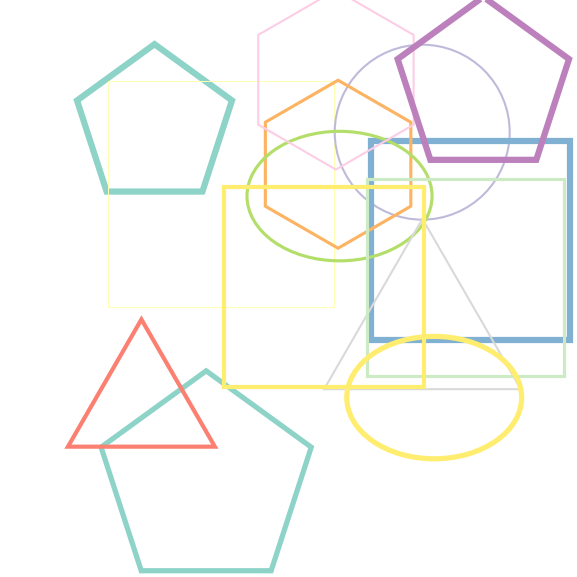[{"shape": "pentagon", "thickness": 3, "radius": 0.71, "center": [0.268, 0.782]}, {"shape": "pentagon", "thickness": 2.5, "radius": 0.96, "center": [0.357, 0.166]}, {"shape": "square", "thickness": 0.5, "radius": 0.98, "center": [0.383, 0.664]}, {"shape": "circle", "thickness": 1, "radius": 0.76, "center": [0.731, 0.77]}, {"shape": "triangle", "thickness": 2, "radius": 0.73, "center": [0.245, 0.299]}, {"shape": "square", "thickness": 3, "radius": 0.86, "center": [0.815, 0.583]}, {"shape": "hexagon", "thickness": 1.5, "radius": 0.73, "center": [0.585, 0.715]}, {"shape": "oval", "thickness": 1.5, "radius": 0.8, "center": [0.588, 0.66]}, {"shape": "hexagon", "thickness": 1, "radius": 0.78, "center": [0.582, 0.861]}, {"shape": "triangle", "thickness": 1, "radius": 0.98, "center": [0.732, 0.424]}, {"shape": "pentagon", "thickness": 3, "radius": 0.78, "center": [0.837, 0.849]}, {"shape": "square", "thickness": 1.5, "radius": 0.85, "center": [0.807, 0.518]}, {"shape": "square", "thickness": 2, "radius": 0.87, "center": [0.561, 0.502]}, {"shape": "oval", "thickness": 2.5, "radius": 0.76, "center": [0.752, 0.311]}]